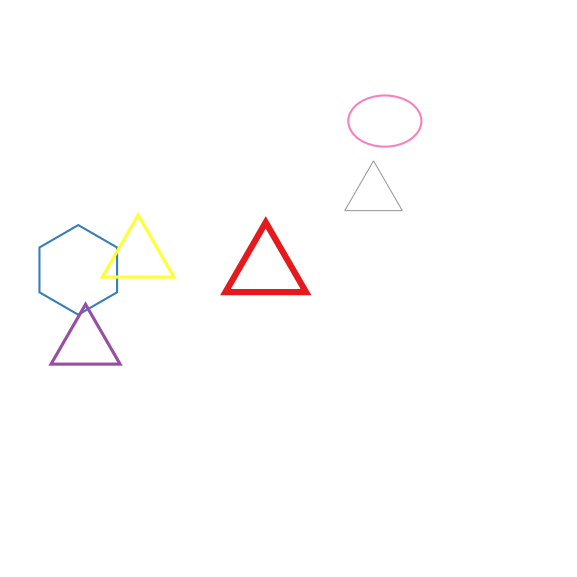[{"shape": "triangle", "thickness": 3, "radius": 0.4, "center": [0.46, 0.534]}, {"shape": "hexagon", "thickness": 1, "radius": 0.39, "center": [0.136, 0.532]}, {"shape": "triangle", "thickness": 1.5, "radius": 0.34, "center": [0.148, 0.403]}, {"shape": "triangle", "thickness": 1.5, "radius": 0.36, "center": [0.239, 0.555]}, {"shape": "oval", "thickness": 1, "radius": 0.32, "center": [0.666, 0.789]}, {"shape": "triangle", "thickness": 0.5, "radius": 0.29, "center": [0.647, 0.663]}]